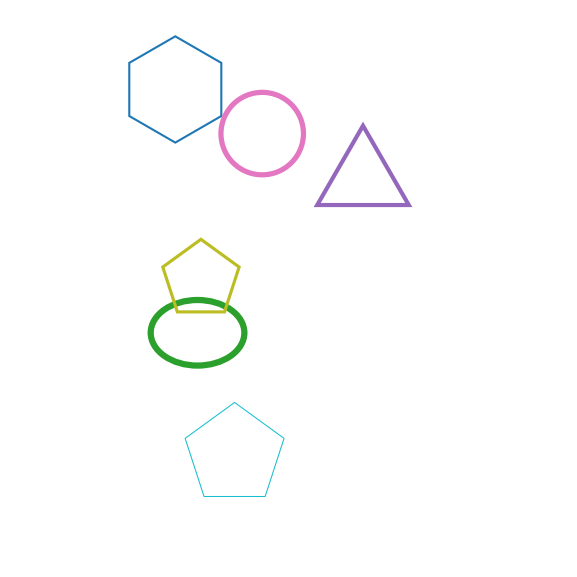[{"shape": "hexagon", "thickness": 1, "radius": 0.46, "center": [0.304, 0.844]}, {"shape": "oval", "thickness": 3, "radius": 0.41, "center": [0.342, 0.423]}, {"shape": "triangle", "thickness": 2, "radius": 0.46, "center": [0.629, 0.69]}, {"shape": "circle", "thickness": 2.5, "radius": 0.36, "center": [0.454, 0.768]}, {"shape": "pentagon", "thickness": 1.5, "radius": 0.35, "center": [0.348, 0.515]}, {"shape": "pentagon", "thickness": 0.5, "radius": 0.45, "center": [0.406, 0.212]}]